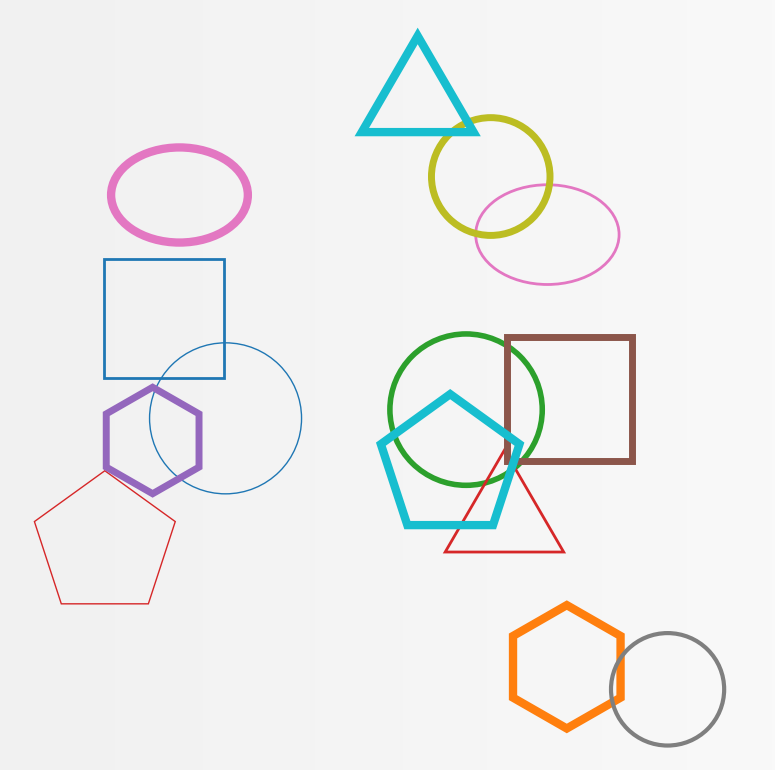[{"shape": "square", "thickness": 1, "radius": 0.39, "center": [0.211, 0.587]}, {"shape": "circle", "thickness": 0.5, "radius": 0.49, "center": [0.291, 0.457]}, {"shape": "hexagon", "thickness": 3, "radius": 0.4, "center": [0.731, 0.134]}, {"shape": "circle", "thickness": 2, "radius": 0.49, "center": [0.601, 0.468]}, {"shape": "triangle", "thickness": 1, "radius": 0.44, "center": [0.651, 0.327]}, {"shape": "pentagon", "thickness": 0.5, "radius": 0.48, "center": [0.135, 0.293]}, {"shape": "hexagon", "thickness": 2.5, "radius": 0.35, "center": [0.197, 0.428]}, {"shape": "square", "thickness": 2.5, "radius": 0.4, "center": [0.734, 0.482]}, {"shape": "oval", "thickness": 1, "radius": 0.46, "center": [0.706, 0.695]}, {"shape": "oval", "thickness": 3, "radius": 0.44, "center": [0.232, 0.747]}, {"shape": "circle", "thickness": 1.5, "radius": 0.37, "center": [0.861, 0.105]}, {"shape": "circle", "thickness": 2.5, "radius": 0.38, "center": [0.633, 0.771]}, {"shape": "triangle", "thickness": 3, "radius": 0.42, "center": [0.539, 0.87]}, {"shape": "pentagon", "thickness": 3, "radius": 0.47, "center": [0.581, 0.394]}]